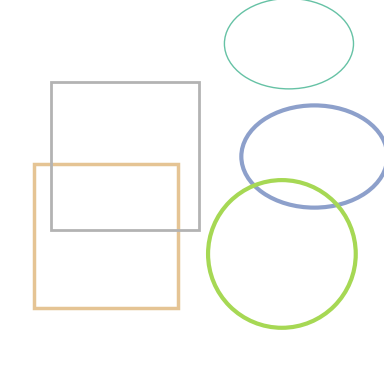[{"shape": "oval", "thickness": 1, "radius": 0.84, "center": [0.751, 0.887]}, {"shape": "oval", "thickness": 3, "radius": 0.95, "center": [0.817, 0.593]}, {"shape": "circle", "thickness": 3, "radius": 0.96, "center": [0.732, 0.34]}, {"shape": "square", "thickness": 2.5, "radius": 0.93, "center": [0.275, 0.387]}, {"shape": "square", "thickness": 2, "radius": 0.97, "center": [0.325, 0.595]}]